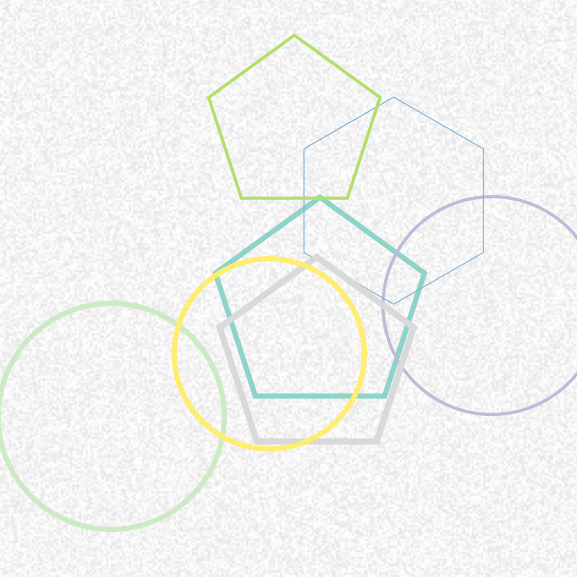[{"shape": "pentagon", "thickness": 2.5, "radius": 0.95, "center": [0.554, 0.467]}, {"shape": "circle", "thickness": 1.5, "radius": 0.94, "center": [0.852, 0.47]}, {"shape": "hexagon", "thickness": 0.5, "radius": 0.9, "center": [0.682, 0.652]}, {"shape": "pentagon", "thickness": 1.5, "radius": 0.78, "center": [0.51, 0.782]}, {"shape": "pentagon", "thickness": 3, "radius": 0.88, "center": [0.548, 0.378]}, {"shape": "circle", "thickness": 2.5, "radius": 0.98, "center": [0.193, 0.278]}, {"shape": "circle", "thickness": 2.5, "radius": 0.82, "center": [0.466, 0.386]}]